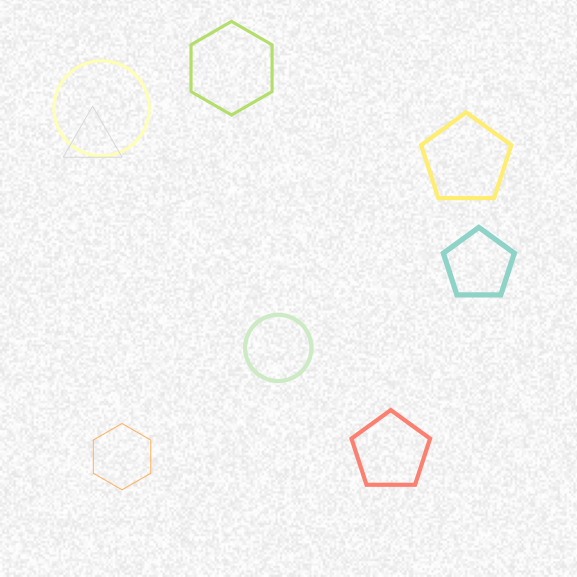[{"shape": "pentagon", "thickness": 2.5, "radius": 0.32, "center": [0.829, 0.541]}, {"shape": "circle", "thickness": 1.5, "radius": 0.41, "center": [0.176, 0.812]}, {"shape": "pentagon", "thickness": 2, "radius": 0.36, "center": [0.677, 0.218]}, {"shape": "hexagon", "thickness": 0.5, "radius": 0.29, "center": [0.211, 0.208]}, {"shape": "hexagon", "thickness": 1.5, "radius": 0.41, "center": [0.401, 0.881]}, {"shape": "triangle", "thickness": 0.5, "radius": 0.29, "center": [0.16, 0.756]}, {"shape": "circle", "thickness": 2, "radius": 0.29, "center": [0.482, 0.397]}, {"shape": "pentagon", "thickness": 2, "radius": 0.41, "center": [0.807, 0.722]}]